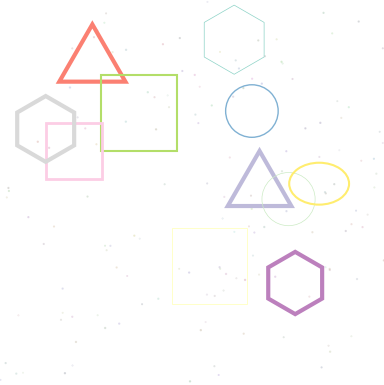[{"shape": "hexagon", "thickness": 0.5, "radius": 0.45, "center": [0.608, 0.897]}, {"shape": "square", "thickness": 0.5, "radius": 0.49, "center": [0.544, 0.309]}, {"shape": "triangle", "thickness": 3, "radius": 0.48, "center": [0.674, 0.513]}, {"shape": "triangle", "thickness": 3, "radius": 0.5, "center": [0.24, 0.837]}, {"shape": "circle", "thickness": 1, "radius": 0.34, "center": [0.654, 0.712]}, {"shape": "square", "thickness": 1.5, "radius": 0.5, "center": [0.36, 0.707]}, {"shape": "square", "thickness": 2, "radius": 0.36, "center": [0.192, 0.607]}, {"shape": "hexagon", "thickness": 3, "radius": 0.43, "center": [0.119, 0.665]}, {"shape": "hexagon", "thickness": 3, "radius": 0.4, "center": [0.767, 0.265]}, {"shape": "circle", "thickness": 0.5, "radius": 0.35, "center": [0.749, 0.483]}, {"shape": "oval", "thickness": 1.5, "radius": 0.39, "center": [0.829, 0.523]}]